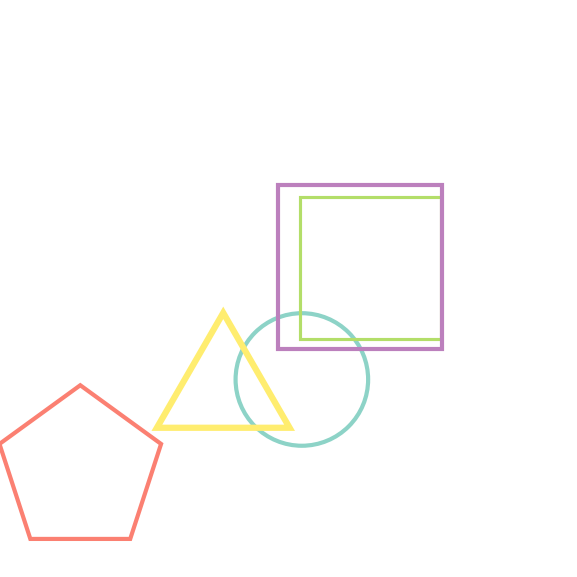[{"shape": "circle", "thickness": 2, "radius": 0.57, "center": [0.523, 0.342]}, {"shape": "pentagon", "thickness": 2, "radius": 0.74, "center": [0.139, 0.185]}, {"shape": "square", "thickness": 1.5, "radius": 0.61, "center": [0.642, 0.535]}, {"shape": "square", "thickness": 2, "radius": 0.71, "center": [0.623, 0.536]}, {"shape": "triangle", "thickness": 3, "radius": 0.66, "center": [0.387, 0.325]}]